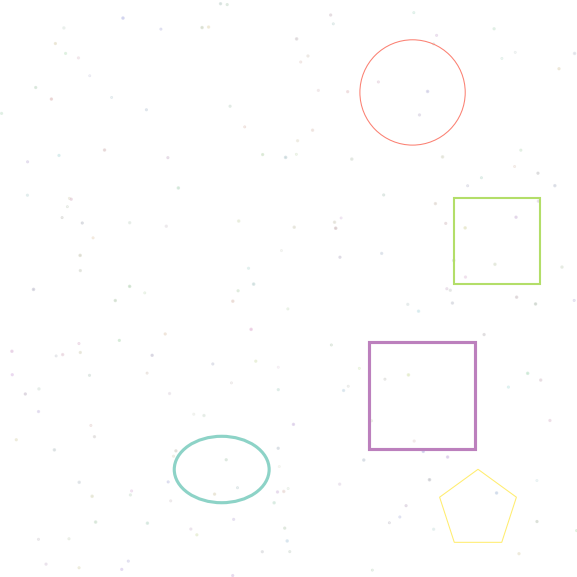[{"shape": "oval", "thickness": 1.5, "radius": 0.41, "center": [0.384, 0.186]}, {"shape": "circle", "thickness": 0.5, "radius": 0.46, "center": [0.714, 0.839]}, {"shape": "square", "thickness": 1, "radius": 0.37, "center": [0.86, 0.581]}, {"shape": "square", "thickness": 1.5, "radius": 0.46, "center": [0.731, 0.314]}, {"shape": "pentagon", "thickness": 0.5, "radius": 0.35, "center": [0.828, 0.117]}]